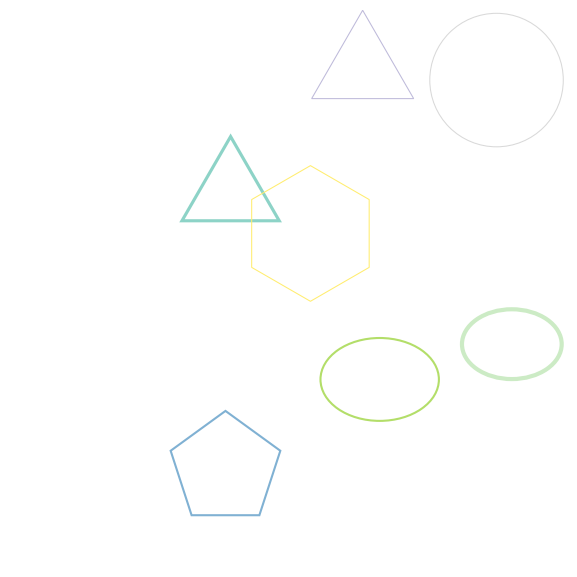[{"shape": "triangle", "thickness": 1.5, "radius": 0.49, "center": [0.399, 0.665]}, {"shape": "triangle", "thickness": 0.5, "radius": 0.51, "center": [0.628, 0.879]}, {"shape": "pentagon", "thickness": 1, "radius": 0.5, "center": [0.39, 0.188]}, {"shape": "oval", "thickness": 1, "radius": 0.51, "center": [0.657, 0.342]}, {"shape": "circle", "thickness": 0.5, "radius": 0.58, "center": [0.86, 0.86]}, {"shape": "oval", "thickness": 2, "radius": 0.43, "center": [0.886, 0.403]}, {"shape": "hexagon", "thickness": 0.5, "radius": 0.59, "center": [0.538, 0.595]}]